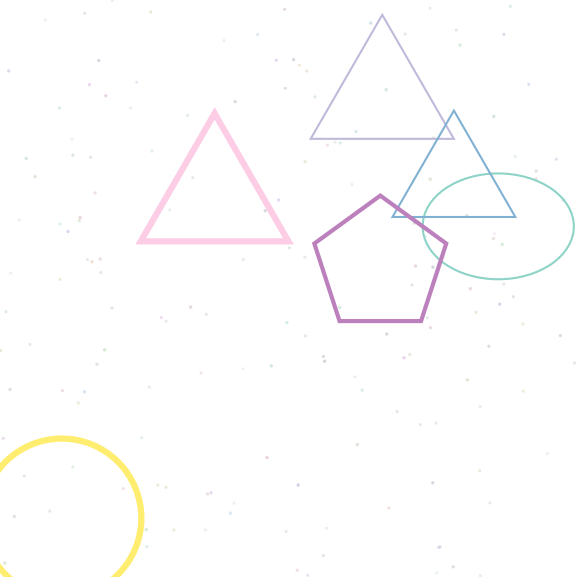[{"shape": "oval", "thickness": 1, "radius": 0.65, "center": [0.863, 0.607]}, {"shape": "triangle", "thickness": 1, "radius": 0.72, "center": [0.662, 0.83]}, {"shape": "triangle", "thickness": 1, "radius": 0.61, "center": [0.786, 0.685]}, {"shape": "triangle", "thickness": 3, "radius": 0.74, "center": [0.372, 0.655]}, {"shape": "pentagon", "thickness": 2, "radius": 0.6, "center": [0.659, 0.54]}, {"shape": "circle", "thickness": 3, "radius": 0.69, "center": [0.107, 0.102]}]